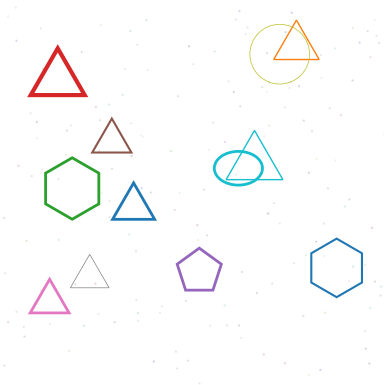[{"shape": "hexagon", "thickness": 1.5, "radius": 0.38, "center": [0.874, 0.304]}, {"shape": "triangle", "thickness": 2, "radius": 0.32, "center": [0.347, 0.462]}, {"shape": "triangle", "thickness": 1, "radius": 0.34, "center": [0.77, 0.88]}, {"shape": "hexagon", "thickness": 2, "radius": 0.4, "center": [0.188, 0.51]}, {"shape": "triangle", "thickness": 3, "radius": 0.4, "center": [0.15, 0.793]}, {"shape": "pentagon", "thickness": 2, "radius": 0.3, "center": [0.518, 0.295]}, {"shape": "triangle", "thickness": 1.5, "radius": 0.29, "center": [0.29, 0.633]}, {"shape": "triangle", "thickness": 2, "radius": 0.29, "center": [0.129, 0.216]}, {"shape": "triangle", "thickness": 0.5, "radius": 0.29, "center": [0.233, 0.282]}, {"shape": "circle", "thickness": 0.5, "radius": 0.39, "center": [0.727, 0.859]}, {"shape": "triangle", "thickness": 1, "radius": 0.43, "center": [0.661, 0.576]}, {"shape": "oval", "thickness": 2, "radius": 0.31, "center": [0.619, 0.563]}]